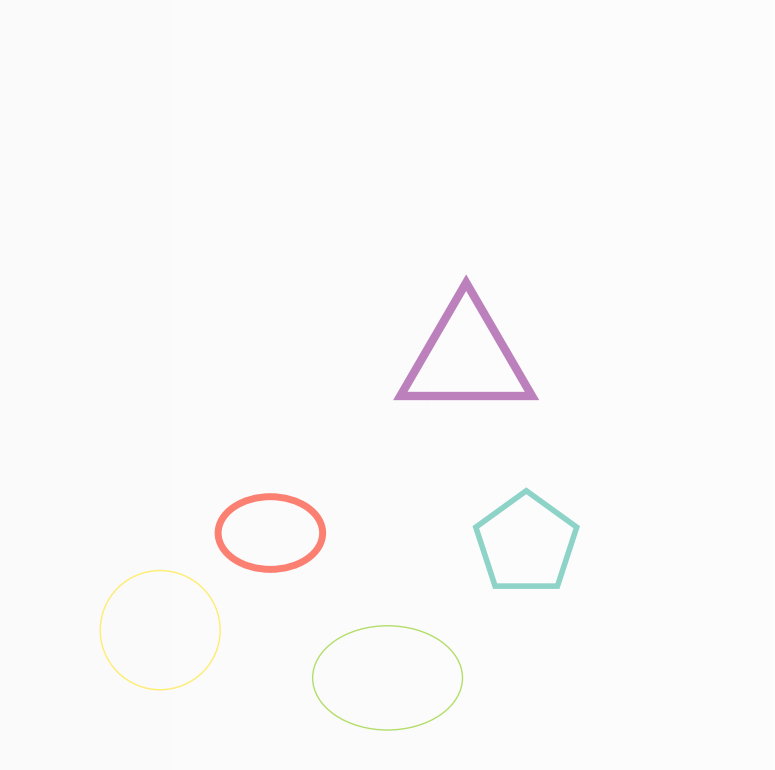[{"shape": "pentagon", "thickness": 2, "radius": 0.34, "center": [0.679, 0.294]}, {"shape": "oval", "thickness": 2.5, "radius": 0.34, "center": [0.349, 0.308]}, {"shape": "oval", "thickness": 0.5, "radius": 0.48, "center": [0.5, 0.12]}, {"shape": "triangle", "thickness": 3, "radius": 0.49, "center": [0.602, 0.535]}, {"shape": "circle", "thickness": 0.5, "radius": 0.39, "center": [0.207, 0.182]}]